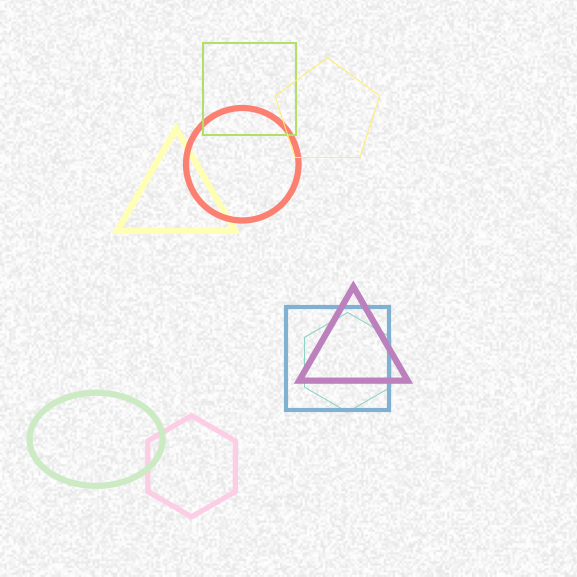[{"shape": "hexagon", "thickness": 0.5, "radius": 0.43, "center": [0.602, 0.372]}, {"shape": "triangle", "thickness": 3, "radius": 0.59, "center": [0.305, 0.658]}, {"shape": "circle", "thickness": 3, "radius": 0.49, "center": [0.42, 0.715]}, {"shape": "square", "thickness": 2, "radius": 0.45, "center": [0.584, 0.379]}, {"shape": "square", "thickness": 1, "radius": 0.4, "center": [0.432, 0.845]}, {"shape": "hexagon", "thickness": 2.5, "radius": 0.44, "center": [0.332, 0.192]}, {"shape": "triangle", "thickness": 3, "radius": 0.54, "center": [0.612, 0.394]}, {"shape": "oval", "thickness": 3, "radius": 0.58, "center": [0.166, 0.238]}, {"shape": "pentagon", "thickness": 0.5, "radius": 0.48, "center": [0.567, 0.804]}]